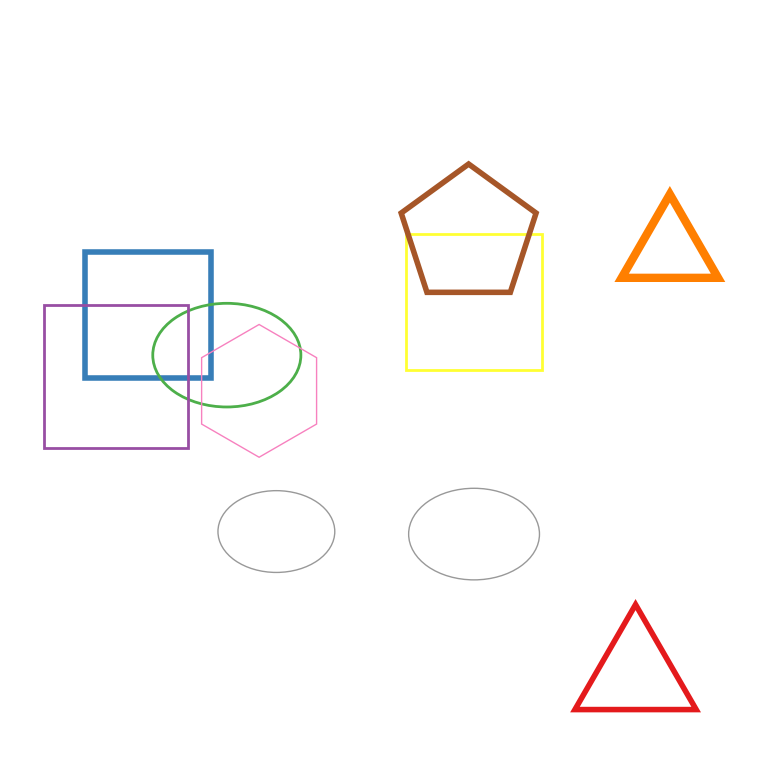[{"shape": "triangle", "thickness": 2, "radius": 0.45, "center": [0.825, 0.124]}, {"shape": "square", "thickness": 2, "radius": 0.41, "center": [0.192, 0.591]}, {"shape": "oval", "thickness": 1, "radius": 0.48, "center": [0.295, 0.539]}, {"shape": "square", "thickness": 1, "radius": 0.47, "center": [0.151, 0.511]}, {"shape": "triangle", "thickness": 3, "radius": 0.36, "center": [0.87, 0.675]}, {"shape": "square", "thickness": 1, "radius": 0.44, "center": [0.616, 0.608]}, {"shape": "pentagon", "thickness": 2, "radius": 0.46, "center": [0.609, 0.695]}, {"shape": "hexagon", "thickness": 0.5, "radius": 0.43, "center": [0.336, 0.492]}, {"shape": "oval", "thickness": 0.5, "radius": 0.42, "center": [0.616, 0.306]}, {"shape": "oval", "thickness": 0.5, "radius": 0.38, "center": [0.359, 0.31]}]